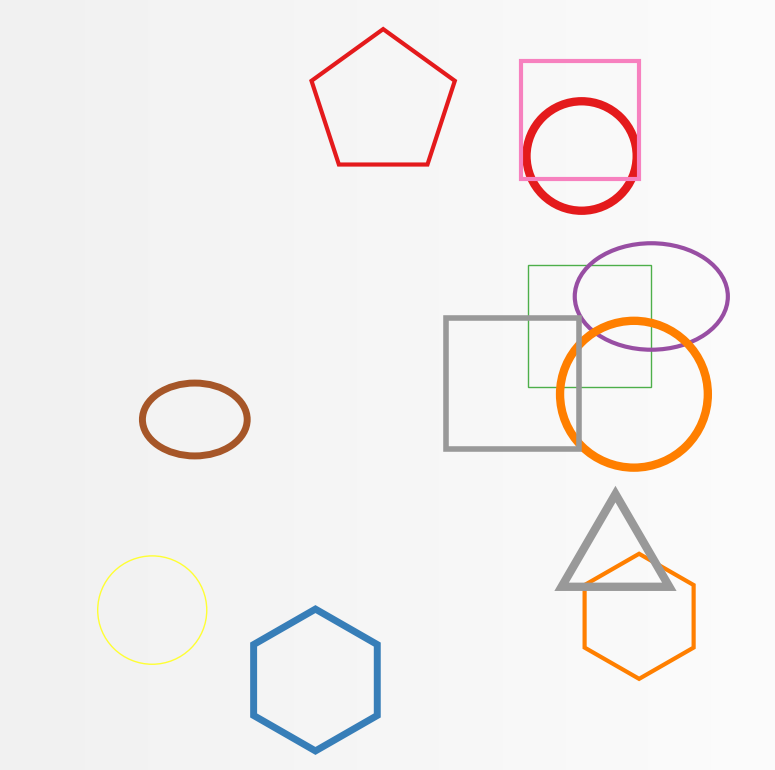[{"shape": "pentagon", "thickness": 1.5, "radius": 0.49, "center": [0.494, 0.865]}, {"shape": "circle", "thickness": 3, "radius": 0.36, "center": [0.75, 0.797]}, {"shape": "hexagon", "thickness": 2.5, "radius": 0.46, "center": [0.407, 0.117]}, {"shape": "square", "thickness": 0.5, "radius": 0.4, "center": [0.761, 0.577]}, {"shape": "oval", "thickness": 1.5, "radius": 0.49, "center": [0.84, 0.615]}, {"shape": "hexagon", "thickness": 1.5, "radius": 0.41, "center": [0.825, 0.2]}, {"shape": "circle", "thickness": 3, "radius": 0.48, "center": [0.818, 0.488]}, {"shape": "circle", "thickness": 0.5, "radius": 0.35, "center": [0.196, 0.208]}, {"shape": "oval", "thickness": 2.5, "radius": 0.34, "center": [0.251, 0.455]}, {"shape": "square", "thickness": 1.5, "radius": 0.38, "center": [0.749, 0.844]}, {"shape": "square", "thickness": 2, "radius": 0.43, "center": [0.661, 0.502]}, {"shape": "triangle", "thickness": 3, "radius": 0.4, "center": [0.794, 0.278]}]